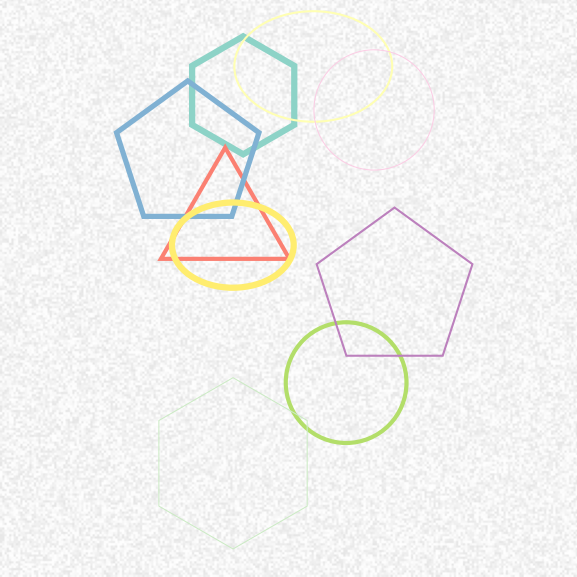[{"shape": "hexagon", "thickness": 3, "radius": 0.51, "center": [0.421, 0.834]}, {"shape": "oval", "thickness": 1, "radius": 0.68, "center": [0.542, 0.884]}, {"shape": "triangle", "thickness": 2, "radius": 0.64, "center": [0.39, 0.615]}, {"shape": "pentagon", "thickness": 2.5, "radius": 0.65, "center": [0.325, 0.729]}, {"shape": "circle", "thickness": 2, "radius": 0.52, "center": [0.599, 0.337]}, {"shape": "circle", "thickness": 0.5, "radius": 0.52, "center": [0.648, 0.809]}, {"shape": "pentagon", "thickness": 1, "radius": 0.71, "center": [0.683, 0.498]}, {"shape": "hexagon", "thickness": 0.5, "radius": 0.74, "center": [0.404, 0.197]}, {"shape": "oval", "thickness": 3, "radius": 0.53, "center": [0.403, 0.575]}]